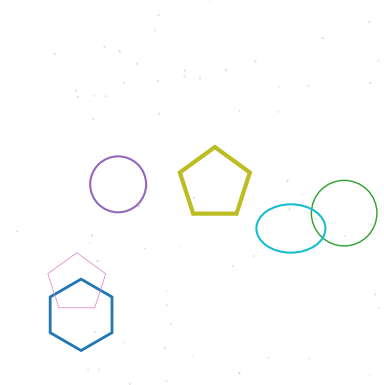[{"shape": "hexagon", "thickness": 2, "radius": 0.46, "center": [0.211, 0.182]}, {"shape": "circle", "thickness": 1, "radius": 0.43, "center": [0.894, 0.446]}, {"shape": "circle", "thickness": 1.5, "radius": 0.36, "center": [0.307, 0.521]}, {"shape": "pentagon", "thickness": 0.5, "radius": 0.4, "center": [0.199, 0.265]}, {"shape": "pentagon", "thickness": 3, "radius": 0.48, "center": [0.558, 0.522]}, {"shape": "oval", "thickness": 1.5, "radius": 0.45, "center": [0.756, 0.407]}]